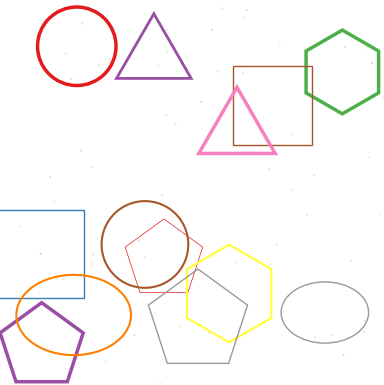[{"shape": "pentagon", "thickness": 0.5, "radius": 0.53, "center": [0.426, 0.325]}, {"shape": "circle", "thickness": 2.5, "radius": 0.51, "center": [0.199, 0.88]}, {"shape": "square", "thickness": 1, "radius": 0.58, "center": [0.104, 0.34]}, {"shape": "hexagon", "thickness": 2.5, "radius": 0.54, "center": [0.889, 0.813]}, {"shape": "pentagon", "thickness": 2.5, "radius": 0.57, "center": [0.108, 0.1]}, {"shape": "triangle", "thickness": 2, "radius": 0.56, "center": [0.4, 0.852]}, {"shape": "oval", "thickness": 1.5, "radius": 0.74, "center": [0.191, 0.182]}, {"shape": "hexagon", "thickness": 1.5, "radius": 0.63, "center": [0.595, 0.238]}, {"shape": "square", "thickness": 1, "radius": 0.51, "center": [0.708, 0.725]}, {"shape": "circle", "thickness": 1.5, "radius": 0.56, "center": [0.376, 0.365]}, {"shape": "triangle", "thickness": 2.5, "radius": 0.57, "center": [0.615, 0.659]}, {"shape": "oval", "thickness": 1, "radius": 0.57, "center": [0.844, 0.188]}, {"shape": "pentagon", "thickness": 1, "radius": 0.68, "center": [0.514, 0.166]}]